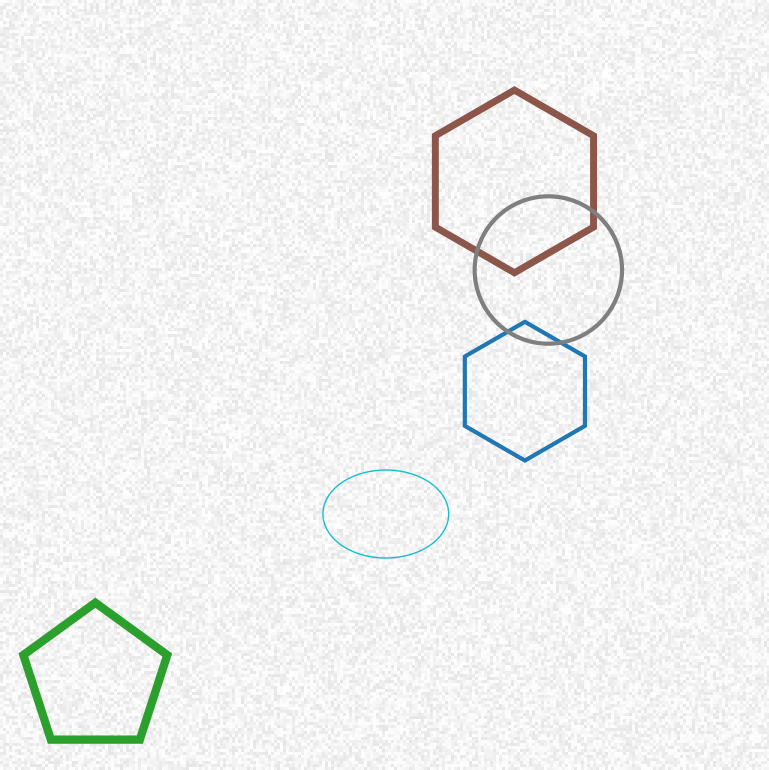[{"shape": "hexagon", "thickness": 1.5, "radius": 0.45, "center": [0.682, 0.492]}, {"shape": "pentagon", "thickness": 3, "radius": 0.49, "center": [0.124, 0.119]}, {"shape": "hexagon", "thickness": 2.5, "radius": 0.59, "center": [0.668, 0.764]}, {"shape": "circle", "thickness": 1.5, "radius": 0.48, "center": [0.712, 0.649]}, {"shape": "oval", "thickness": 0.5, "radius": 0.41, "center": [0.501, 0.332]}]